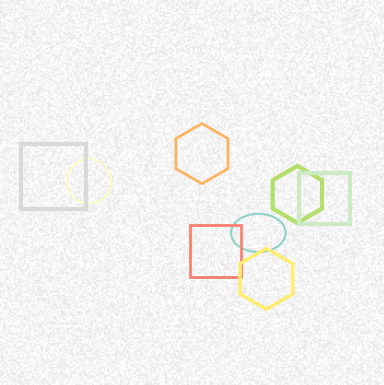[{"shape": "oval", "thickness": 1.5, "radius": 0.35, "center": [0.671, 0.395]}, {"shape": "circle", "thickness": 1, "radius": 0.29, "center": [0.231, 0.529]}, {"shape": "square", "thickness": 2, "radius": 0.34, "center": [0.56, 0.347]}, {"shape": "hexagon", "thickness": 2, "radius": 0.39, "center": [0.525, 0.601]}, {"shape": "hexagon", "thickness": 3, "radius": 0.37, "center": [0.772, 0.495]}, {"shape": "square", "thickness": 3, "radius": 0.42, "center": [0.14, 0.541]}, {"shape": "square", "thickness": 3, "radius": 0.34, "center": [0.843, 0.484]}, {"shape": "hexagon", "thickness": 2.5, "radius": 0.39, "center": [0.692, 0.276]}]